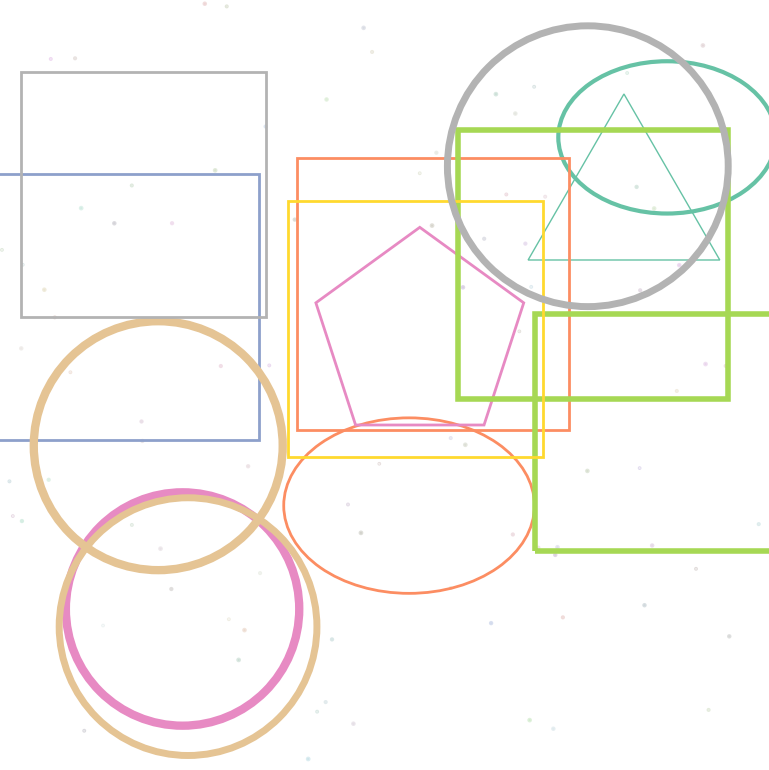[{"shape": "oval", "thickness": 1.5, "radius": 0.71, "center": [0.866, 0.822]}, {"shape": "triangle", "thickness": 0.5, "radius": 0.72, "center": [0.81, 0.734]}, {"shape": "oval", "thickness": 1, "radius": 0.81, "center": [0.531, 0.343]}, {"shape": "square", "thickness": 1, "radius": 0.88, "center": [0.562, 0.619]}, {"shape": "square", "thickness": 1, "radius": 0.87, "center": [0.163, 0.601]}, {"shape": "circle", "thickness": 3, "radius": 0.76, "center": [0.237, 0.209]}, {"shape": "pentagon", "thickness": 1, "radius": 0.71, "center": [0.545, 0.563]}, {"shape": "square", "thickness": 2, "radius": 0.77, "center": [0.849, 0.438]}, {"shape": "square", "thickness": 2, "radius": 0.88, "center": [0.77, 0.656]}, {"shape": "square", "thickness": 1, "radius": 0.83, "center": [0.539, 0.573]}, {"shape": "circle", "thickness": 3, "radius": 0.81, "center": [0.206, 0.421]}, {"shape": "circle", "thickness": 2.5, "radius": 0.84, "center": [0.244, 0.186]}, {"shape": "square", "thickness": 1, "radius": 0.8, "center": [0.187, 0.748]}, {"shape": "circle", "thickness": 2.5, "radius": 0.91, "center": [0.763, 0.784]}]